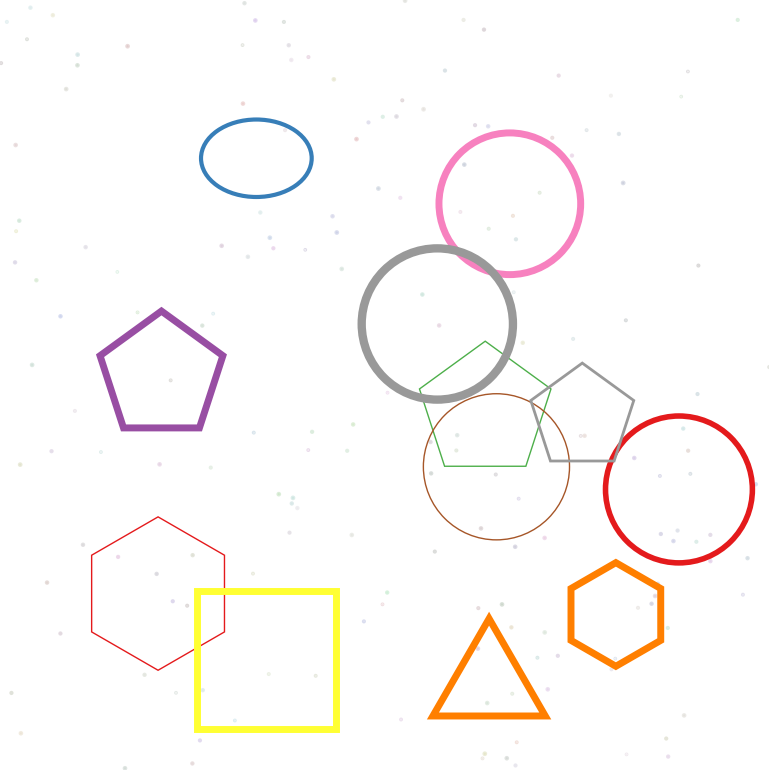[{"shape": "hexagon", "thickness": 0.5, "radius": 0.5, "center": [0.205, 0.229]}, {"shape": "circle", "thickness": 2, "radius": 0.48, "center": [0.882, 0.364]}, {"shape": "oval", "thickness": 1.5, "radius": 0.36, "center": [0.333, 0.794]}, {"shape": "pentagon", "thickness": 0.5, "radius": 0.45, "center": [0.63, 0.467]}, {"shape": "pentagon", "thickness": 2.5, "radius": 0.42, "center": [0.21, 0.512]}, {"shape": "triangle", "thickness": 2.5, "radius": 0.42, "center": [0.635, 0.112]}, {"shape": "hexagon", "thickness": 2.5, "radius": 0.34, "center": [0.8, 0.202]}, {"shape": "square", "thickness": 2.5, "radius": 0.45, "center": [0.346, 0.143]}, {"shape": "circle", "thickness": 0.5, "radius": 0.47, "center": [0.645, 0.394]}, {"shape": "circle", "thickness": 2.5, "radius": 0.46, "center": [0.662, 0.735]}, {"shape": "circle", "thickness": 3, "radius": 0.49, "center": [0.568, 0.579]}, {"shape": "pentagon", "thickness": 1, "radius": 0.35, "center": [0.756, 0.458]}]